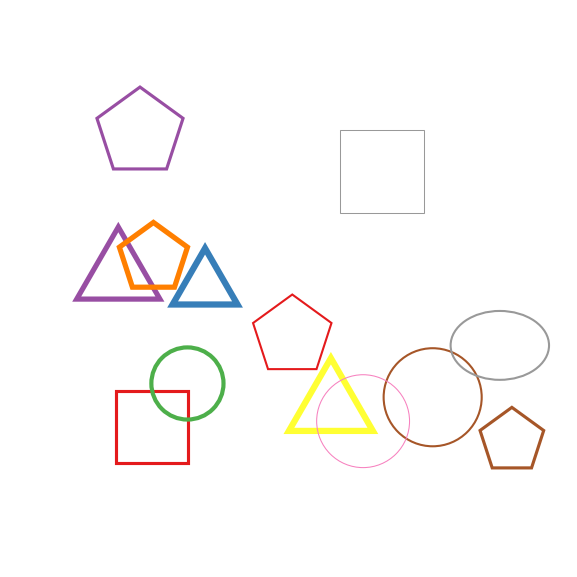[{"shape": "square", "thickness": 1.5, "radius": 0.31, "center": [0.264, 0.26]}, {"shape": "pentagon", "thickness": 1, "radius": 0.36, "center": [0.506, 0.418]}, {"shape": "triangle", "thickness": 3, "radius": 0.32, "center": [0.355, 0.504]}, {"shape": "circle", "thickness": 2, "radius": 0.31, "center": [0.325, 0.335]}, {"shape": "triangle", "thickness": 2.5, "radius": 0.42, "center": [0.205, 0.523]}, {"shape": "pentagon", "thickness": 1.5, "radius": 0.39, "center": [0.242, 0.77]}, {"shape": "pentagon", "thickness": 2.5, "radius": 0.31, "center": [0.266, 0.552]}, {"shape": "triangle", "thickness": 3, "radius": 0.42, "center": [0.573, 0.295]}, {"shape": "circle", "thickness": 1, "radius": 0.42, "center": [0.749, 0.311]}, {"shape": "pentagon", "thickness": 1.5, "radius": 0.29, "center": [0.886, 0.236]}, {"shape": "circle", "thickness": 0.5, "radius": 0.4, "center": [0.629, 0.27]}, {"shape": "square", "thickness": 0.5, "radius": 0.36, "center": [0.661, 0.702]}, {"shape": "oval", "thickness": 1, "radius": 0.43, "center": [0.865, 0.401]}]